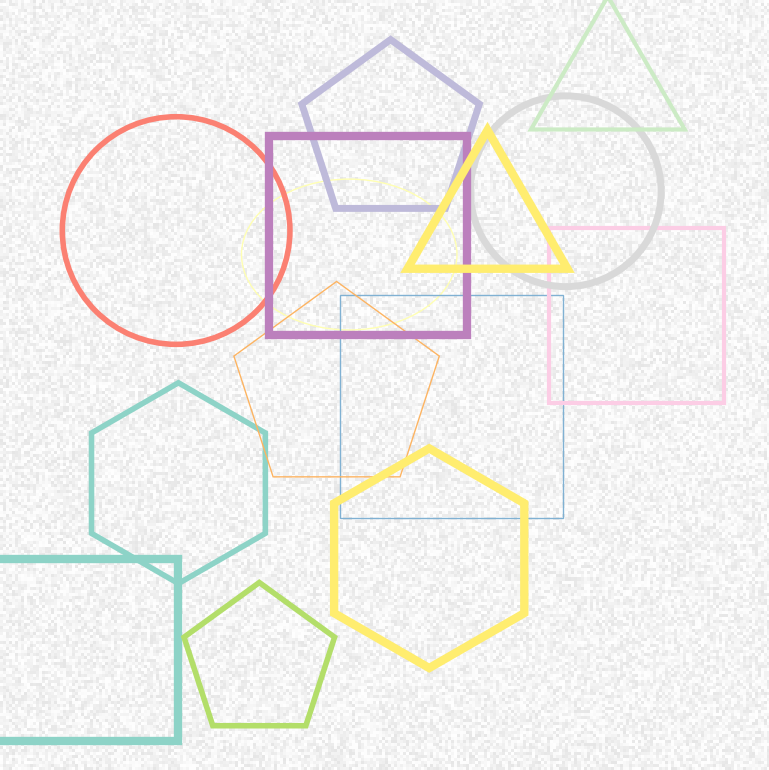[{"shape": "hexagon", "thickness": 2, "radius": 0.65, "center": [0.232, 0.373]}, {"shape": "square", "thickness": 3, "radius": 0.59, "center": [0.114, 0.156]}, {"shape": "oval", "thickness": 0.5, "radius": 0.7, "center": [0.454, 0.669]}, {"shape": "pentagon", "thickness": 2.5, "radius": 0.61, "center": [0.507, 0.827]}, {"shape": "circle", "thickness": 2, "radius": 0.74, "center": [0.229, 0.701]}, {"shape": "square", "thickness": 0.5, "radius": 0.72, "center": [0.586, 0.472]}, {"shape": "pentagon", "thickness": 0.5, "radius": 0.7, "center": [0.437, 0.494]}, {"shape": "pentagon", "thickness": 2, "radius": 0.51, "center": [0.337, 0.141]}, {"shape": "square", "thickness": 1.5, "radius": 0.57, "center": [0.827, 0.591]}, {"shape": "circle", "thickness": 2.5, "radius": 0.62, "center": [0.735, 0.752]}, {"shape": "square", "thickness": 3, "radius": 0.65, "center": [0.478, 0.694]}, {"shape": "triangle", "thickness": 1.5, "radius": 0.58, "center": [0.789, 0.889]}, {"shape": "hexagon", "thickness": 3, "radius": 0.71, "center": [0.557, 0.275]}, {"shape": "triangle", "thickness": 3, "radius": 0.6, "center": [0.633, 0.711]}]